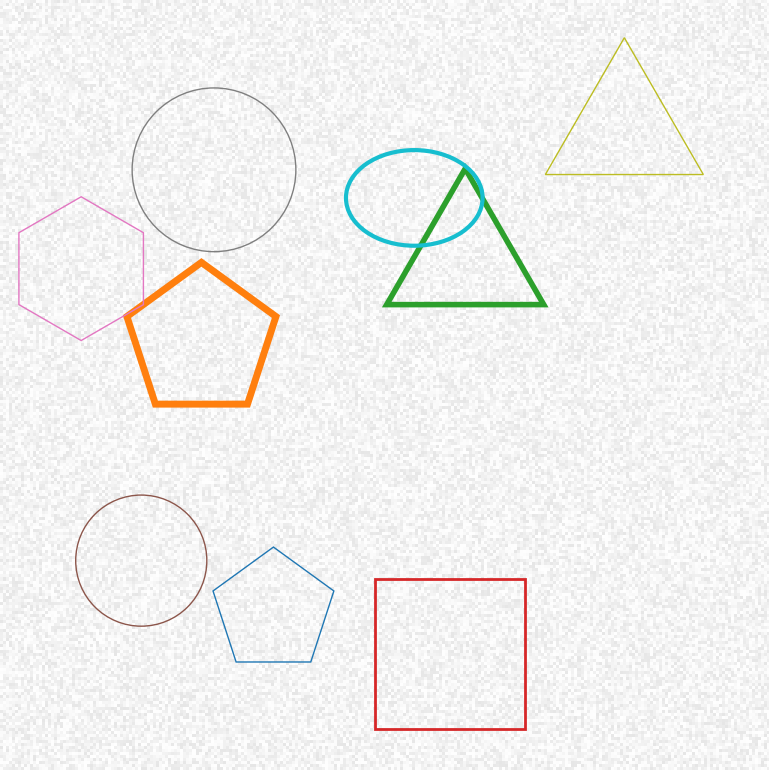[{"shape": "pentagon", "thickness": 0.5, "radius": 0.41, "center": [0.355, 0.207]}, {"shape": "pentagon", "thickness": 2.5, "radius": 0.51, "center": [0.262, 0.557]}, {"shape": "triangle", "thickness": 2, "radius": 0.59, "center": [0.604, 0.663]}, {"shape": "square", "thickness": 1, "radius": 0.49, "center": [0.584, 0.151]}, {"shape": "circle", "thickness": 0.5, "radius": 0.43, "center": [0.183, 0.272]}, {"shape": "hexagon", "thickness": 0.5, "radius": 0.47, "center": [0.105, 0.651]}, {"shape": "circle", "thickness": 0.5, "radius": 0.53, "center": [0.278, 0.779]}, {"shape": "triangle", "thickness": 0.5, "radius": 0.59, "center": [0.811, 0.833]}, {"shape": "oval", "thickness": 1.5, "radius": 0.44, "center": [0.538, 0.743]}]